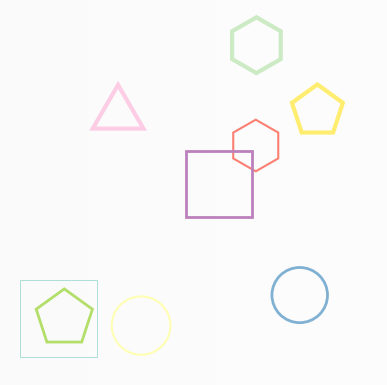[{"shape": "square", "thickness": 0.5, "radius": 0.5, "center": [0.152, 0.173]}, {"shape": "circle", "thickness": 1.5, "radius": 0.38, "center": [0.364, 0.154]}, {"shape": "hexagon", "thickness": 1.5, "radius": 0.34, "center": [0.66, 0.622]}, {"shape": "circle", "thickness": 2, "radius": 0.36, "center": [0.773, 0.234]}, {"shape": "pentagon", "thickness": 2, "radius": 0.38, "center": [0.166, 0.173]}, {"shape": "triangle", "thickness": 3, "radius": 0.38, "center": [0.305, 0.704]}, {"shape": "square", "thickness": 2, "radius": 0.43, "center": [0.565, 0.521]}, {"shape": "hexagon", "thickness": 3, "radius": 0.36, "center": [0.662, 0.883]}, {"shape": "pentagon", "thickness": 3, "radius": 0.35, "center": [0.819, 0.712]}]